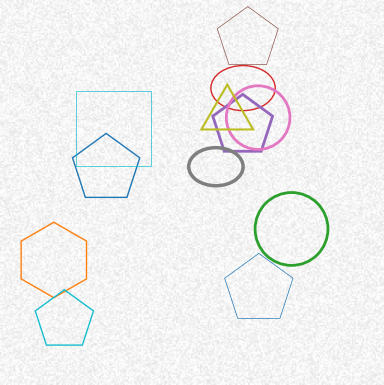[{"shape": "pentagon", "thickness": 1, "radius": 0.46, "center": [0.276, 0.562]}, {"shape": "pentagon", "thickness": 0.5, "radius": 0.47, "center": [0.672, 0.249]}, {"shape": "hexagon", "thickness": 1, "radius": 0.49, "center": [0.14, 0.325]}, {"shape": "circle", "thickness": 2, "radius": 0.47, "center": [0.757, 0.405]}, {"shape": "oval", "thickness": 1, "radius": 0.42, "center": [0.631, 0.771]}, {"shape": "pentagon", "thickness": 2, "radius": 0.41, "center": [0.63, 0.673]}, {"shape": "pentagon", "thickness": 0.5, "radius": 0.42, "center": [0.644, 0.9]}, {"shape": "circle", "thickness": 2, "radius": 0.41, "center": [0.67, 0.695]}, {"shape": "oval", "thickness": 2.5, "radius": 0.35, "center": [0.561, 0.567]}, {"shape": "triangle", "thickness": 1.5, "radius": 0.39, "center": [0.59, 0.703]}, {"shape": "square", "thickness": 0.5, "radius": 0.49, "center": [0.295, 0.666]}, {"shape": "pentagon", "thickness": 1, "radius": 0.4, "center": [0.167, 0.168]}]